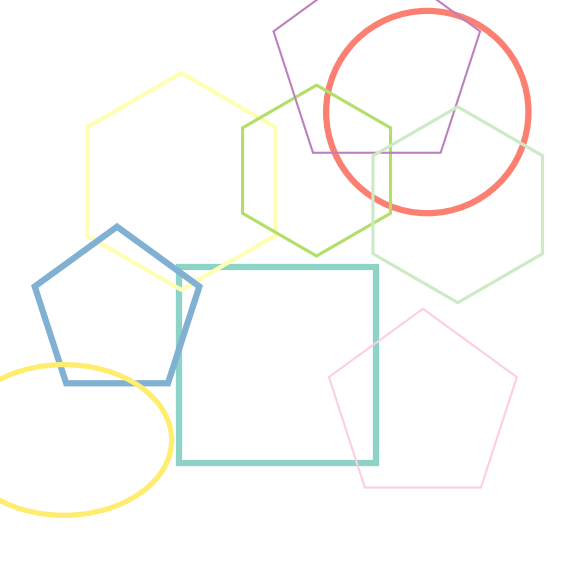[{"shape": "square", "thickness": 3, "radius": 0.85, "center": [0.48, 0.367]}, {"shape": "hexagon", "thickness": 2, "radius": 0.94, "center": [0.314, 0.685]}, {"shape": "circle", "thickness": 3, "radius": 0.88, "center": [0.74, 0.805]}, {"shape": "pentagon", "thickness": 3, "radius": 0.75, "center": [0.203, 0.457]}, {"shape": "hexagon", "thickness": 1.5, "radius": 0.74, "center": [0.548, 0.704]}, {"shape": "pentagon", "thickness": 1, "radius": 0.86, "center": [0.732, 0.293]}, {"shape": "pentagon", "thickness": 1, "radius": 0.94, "center": [0.653, 0.887]}, {"shape": "hexagon", "thickness": 1.5, "radius": 0.85, "center": [0.793, 0.645]}, {"shape": "oval", "thickness": 2.5, "radius": 0.93, "center": [0.111, 0.237]}]